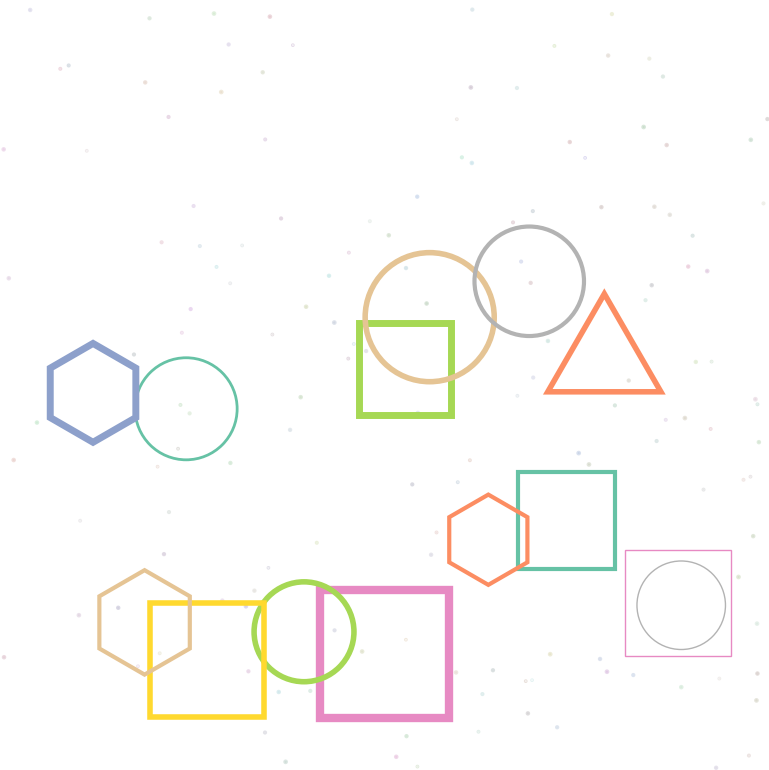[{"shape": "square", "thickness": 1.5, "radius": 0.31, "center": [0.736, 0.324]}, {"shape": "circle", "thickness": 1, "radius": 0.33, "center": [0.242, 0.469]}, {"shape": "hexagon", "thickness": 1.5, "radius": 0.29, "center": [0.634, 0.299]}, {"shape": "triangle", "thickness": 2, "radius": 0.42, "center": [0.785, 0.534]}, {"shape": "hexagon", "thickness": 2.5, "radius": 0.32, "center": [0.121, 0.49]}, {"shape": "square", "thickness": 3, "radius": 0.42, "center": [0.5, 0.151]}, {"shape": "square", "thickness": 0.5, "radius": 0.34, "center": [0.88, 0.217]}, {"shape": "square", "thickness": 2.5, "radius": 0.3, "center": [0.526, 0.521]}, {"shape": "circle", "thickness": 2, "radius": 0.32, "center": [0.395, 0.18]}, {"shape": "square", "thickness": 2, "radius": 0.37, "center": [0.269, 0.143]}, {"shape": "circle", "thickness": 2, "radius": 0.42, "center": [0.558, 0.588]}, {"shape": "hexagon", "thickness": 1.5, "radius": 0.34, "center": [0.188, 0.192]}, {"shape": "circle", "thickness": 1.5, "radius": 0.36, "center": [0.687, 0.635]}, {"shape": "circle", "thickness": 0.5, "radius": 0.29, "center": [0.885, 0.214]}]